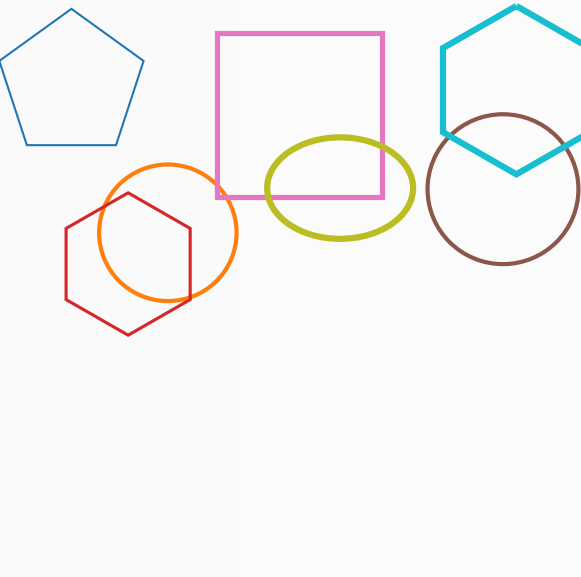[{"shape": "pentagon", "thickness": 1, "radius": 0.65, "center": [0.123, 0.853]}, {"shape": "circle", "thickness": 2, "radius": 0.59, "center": [0.289, 0.596]}, {"shape": "hexagon", "thickness": 1.5, "radius": 0.62, "center": [0.22, 0.542]}, {"shape": "circle", "thickness": 2, "radius": 0.65, "center": [0.865, 0.672]}, {"shape": "square", "thickness": 2.5, "radius": 0.71, "center": [0.516, 0.8]}, {"shape": "oval", "thickness": 3, "radius": 0.63, "center": [0.585, 0.673]}, {"shape": "hexagon", "thickness": 3, "radius": 0.73, "center": [0.888, 0.843]}]